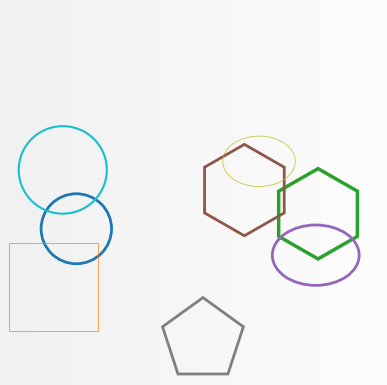[{"shape": "circle", "thickness": 2, "radius": 0.45, "center": [0.197, 0.406]}, {"shape": "square", "thickness": 0.5, "radius": 0.58, "center": [0.138, 0.255]}, {"shape": "hexagon", "thickness": 2.5, "radius": 0.59, "center": [0.821, 0.445]}, {"shape": "oval", "thickness": 2, "radius": 0.56, "center": [0.815, 0.337]}, {"shape": "hexagon", "thickness": 2, "radius": 0.59, "center": [0.631, 0.506]}, {"shape": "pentagon", "thickness": 2, "radius": 0.55, "center": [0.524, 0.117]}, {"shape": "oval", "thickness": 0.5, "radius": 0.47, "center": [0.668, 0.581]}, {"shape": "circle", "thickness": 1.5, "radius": 0.57, "center": [0.162, 0.559]}]